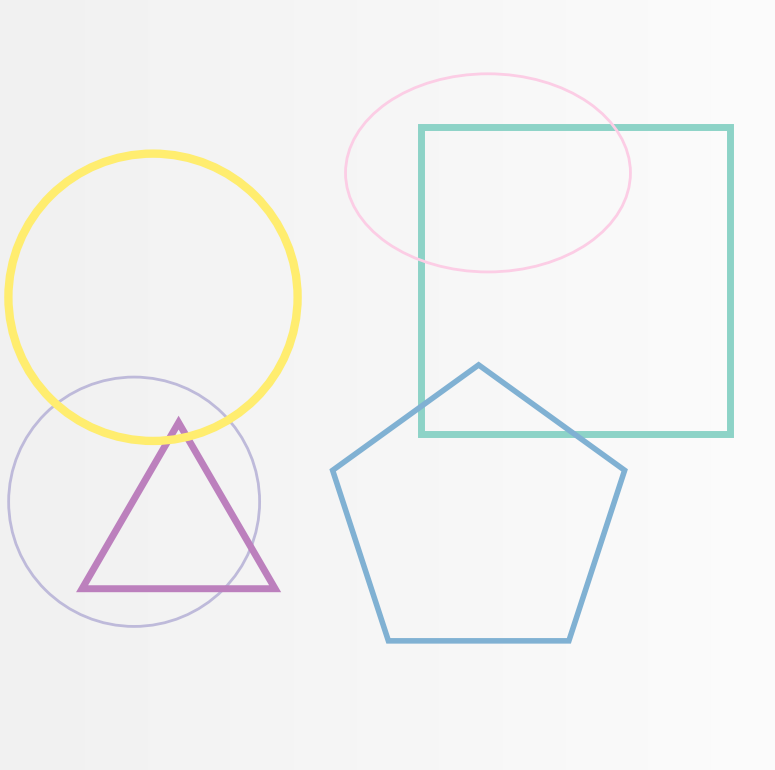[{"shape": "square", "thickness": 2.5, "radius": 1.0, "center": [0.742, 0.636]}, {"shape": "circle", "thickness": 1, "radius": 0.81, "center": [0.173, 0.348]}, {"shape": "pentagon", "thickness": 2, "radius": 0.99, "center": [0.618, 0.328]}, {"shape": "oval", "thickness": 1, "radius": 0.92, "center": [0.63, 0.775]}, {"shape": "triangle", "thickness": 2.5, "radius": 0.72, "center": [0.23, 0.307]}, {"shape": "circle", "thickness": 3, "radius": 0.93, "center": [0.197, 0.614]}]